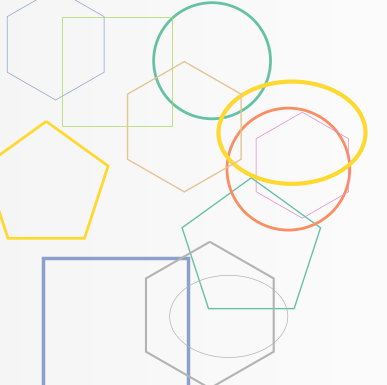[{"shape": "circle", "thickness": 2, "radius": 0.75, "center": [0.547, 0.842]}, {"shape": "pentagon", "thickness": 1, "radius": 0.94, "center": [0.649, 0.35]}, {"shape": "circle", "thickness": 2, "radius": 0.79, "center": [0.744, 0.561]}, {"shape": "hexagon", "thickness": 0.5, "radius": 0.72, "center": [0.144, 0.885]}, {"shape": "square", "thickness": 2.5, "radius": 0.94, "center": [0.299, 0.142]}, {"shape": "hexagon", "thickness": 0.5, "radius": 0.69, "center": [0.78, 0.571]}, {"shape": "square", "thickness": 0.5, "radius": 0.71, "center": [0.301, 0.815]}, {"shape": "oval", "thickness": 3, "radius": 0.95, "center": [0.754, 0.655]}, {"shape": "pentagon", "thickness": 2, "radius": 0.84, "center": [0.119, 0.517]}, {"shape": "hexagon", "thickness": 1, "radius": 0.85, "center": [0.476, 0.671]}, {"shape": "hexagon", "thickness": 1.5, "radius": 0.95, "center": [0.542, 0.182]}, {"shape": "oval", "thickness": 0.5, "radius": 0.76, "center": [0.59, 0.178]}]